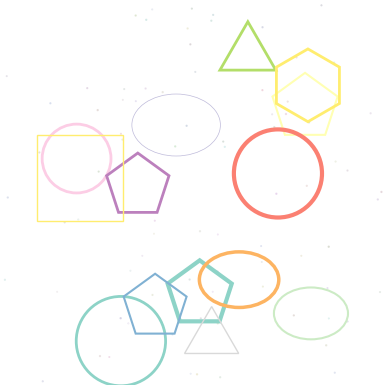[{"shape": "pentagon", "thickness": 3, "radius": 0.44, "center": [0.519, 0.236]}, {"shape": "circle", "thickness": 2, "radius": 0.58, "center": [0.314, 0.114]}, {"shape": "pentagon", "thickness": 1.5, "radius": 0.45, "center": [0.792, 0.722]}, {"shape": "oval", "thickness": 0.5, "radius": 0.57, "center": [0.458, 0.675]}, {"shape": "circle", "thickness": 3, "radius": 0.57, "center": [0.722, 0.549]}, {"shape": "pentagon", "thickness": 1.5, "radius": 0.43, "center": [0.403, 0.203]}, {"shape": "oval", "thickness": 2.5, "radius": 0.52, "center": [0.621, 0.274]}, {"shape": "triangle", "thickness": 2, "radius": 0.42, "center": [0.644, 0.86]}, {"shape": "circle", "thickness": 2, "radius": 0.45, "center": [0.199, 0.588]}, {"shape": "triangle", "thickness": 1, "radius": 0.41, "center": [0.55, 0.122]}, {"shape": "pentagon", "thickness": 2, "radius": 0.43, "center": [0.358, 0.517]}, {"shape": "oval", "thickness": 1.5, "radius": 0.48, "center": [0.808, 0.186]}, {"shape": "square", "thickness": 1, "radius": 0.56, "center": [0.208, 0.537]}, {"shape": "hexagon", "thickness": 2, "radius": 0.47, "center": [0.8, 0.778]}]